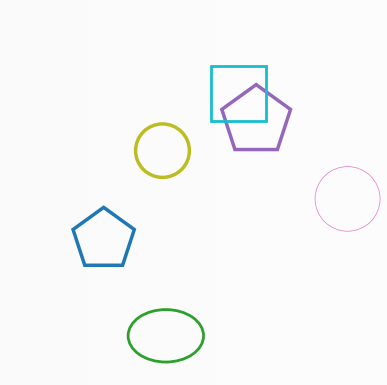[{"shape": "pentagon", "thickness": 2.5, "radius": 0.42, "center": [0.268, 0.378]}, {"shape": "oval", "thickness": 2, "radius": 0.49, "center": [0.428, 0.128]}, {"shape": "pentagon", "thickness": 2.5, "radius": 0.47, "center": [0.661, 0.687]}, {"shape": "circle", "thickness": 0.5, "radius": 0.42, "center": [0.897, 0.483]}, {"shape": "circle", "thickness": 2.5, "radius": 0.35, "center": [0.419, 0.609]}, {"shape": "square", "thickness": 2, "radius": 0.36, "center": [0.616, 0.758]}]